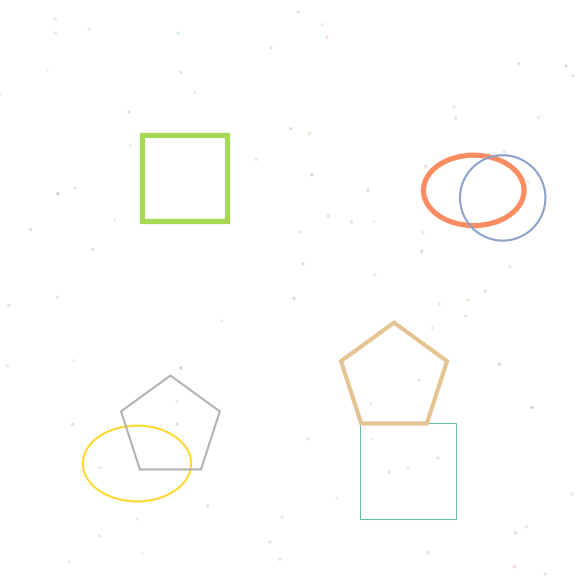[{"shape": "square", "thickness": 0.5, "radius": 0.42, "center": [0.707, 0.183]}, {"shape": "oval", "thickness": 2.5, "radius": 0.44, "center": [0.82, 0.669]}, {"shape": "circle", "thickness": 1, "radius": 0.37, "center": [0.87, 0.656]}, {"shape": "square", "thickness": 2.5, "radius": 0.37, "center": [0.32, 0.691]}, {"shape": "oval", "thickness": 1, "radius": 0.47, "center": [0.237, 0.196]}, {"shape": "pentagon", "thickness": 2, "radius": 0.48, "center": [0.682, 0.344]}, {"shape": "pentagon", "thickness": 1, "radius": 0.45, "center": [0.295, 0.259]}]